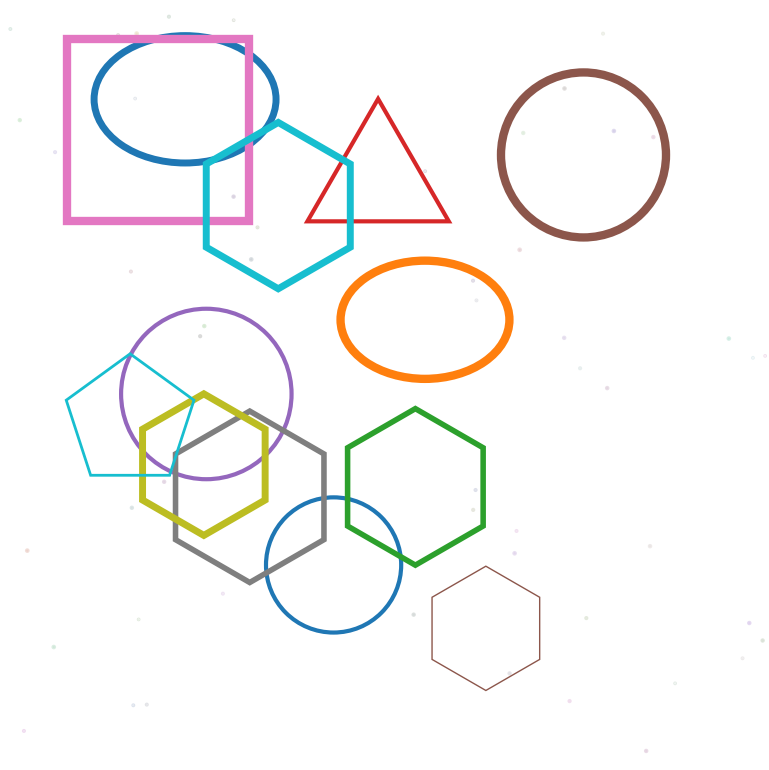[{"shape": "oval", "thickness": 2.5, "radius": 0.59, "center": [0.24, 0.871]}, {"shape": "circle", "thickness": 1.5, "radius": 0.44, "center": [0.433, 0.266]}, {"shape": "oval", "thickness": 3, "radius": 0.55, "center": [0.552, 0.585]}, {"shape": "hexagon", "thickness": 2, "radius": 0.51, "center": [0.539, 0.368]}, {"shape": "triangle", "thickness": 1.5, "radius": 0.53, "center": [0.491, 0.766]}, {"shape": "circle", "thickness": 1.5, "radius": 0.55, "center": [0.268, 0.488]}, {"shape": "hexagon", "thickness": 0.5, "radius": 0.4, "center": [0.631, 0.184]}, {"shape": "circle", "thickness": 3, "radius": 0.54, "center": [0.758, 0.799]}, {"shape": "square", "thickness": 3, "radius": 0.59, "center": [0.205, 0.831]}, {"shape": "hexagon", "thickness": 2, "radius": 0.56, "center": [0.324, 0.355]}, {"shape": "hexagon", "thickness": 2.5, "radius": 0.46, "center": [0.265, 0.397]}, {"shape": "pentagon", "thickness": 1, "radius": 0.44, "center": [0.169, 0.453]}, {"shape": "hexagon", "thickness": 2.5, "radius": 0.54, "center": [0.361, 0.733]}]